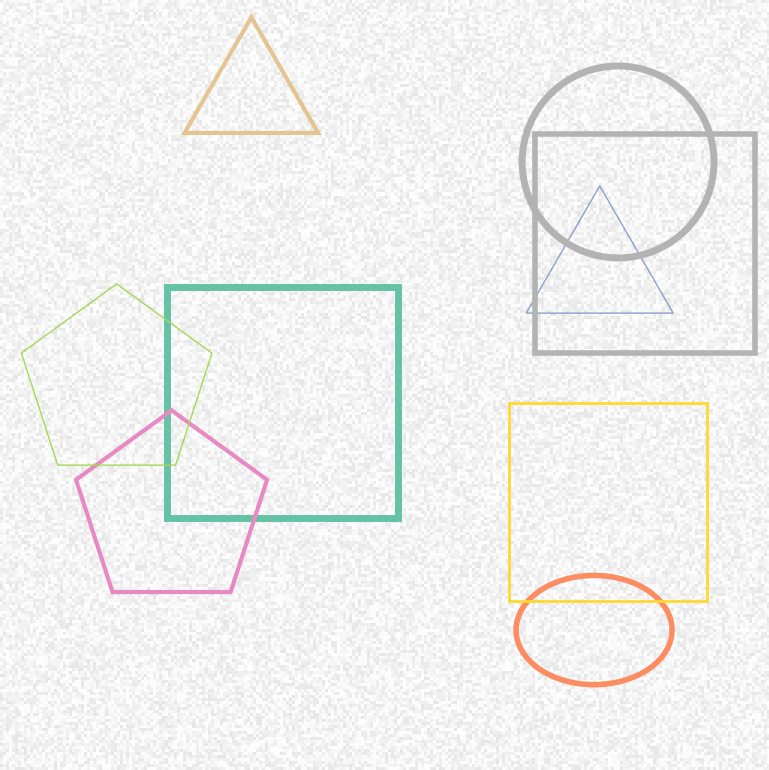[{"shape": "square", "thickness": 2.5, "radius": 0.75, "center": [0.367, 0.477]}, {"shape": "oval", "thickness": 2, "radius": 0.51, "center": [0.771, 0.182]}, {"shape": "triangle", "thickness": 0.5, "radius": 0.55, "center": [0.779, 0.648]}, {"shape": "pentagon", "thickness": 1.5, "radius": 0.65, "center": [0.223, 0.337]}, {"shape": "pentagon", "thickness": 0.5, "radius": 0.65, "center": [0.152, 0.501]}, {"shape": "square", "thickness": 1, "radius": 0.64, "center": [0.79, 0.348]}, {"shape": "triangle", "thickness": 1.5, "radius": 0.5, "center": [0.326, 0.877]}, {"shape": "square", "thickness": 2, "radius": 0.71, "center": [0.837, 0.684]}, {"shape": "circle", "thickness": 2.5, "radius": 0.62, "center": [0.803, 0.79]}]